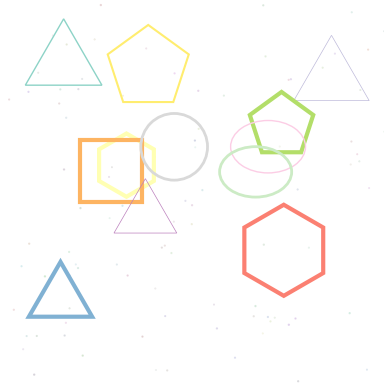[{"shape": "triangle", "thickness": 1, "radius": 0.57, "center": [0.165, 0.836]}, {"shape": "hexagon", "thickness": 3, "radius": 0.41, "center": [0.329, 0.571]}, {"shape": "triangle", "thickness": 0.5, "radius": 0.57, "center": [0.861, 0.795]}, {"shape": "hexagon", "thickness": 3, "radius": 0.59, "center": [0.737, 0.35]}, {"shape": "triangle", "thickness": 3, "radius": 0.47, "center": [0.157, 0.225]}, {"shape": "square", "thickness": 3, "radius": 0.4, "center": [0.288, 0.555]}, {"shape": "pentagon", "thickness": 3, "radius": 0.43, "center": [0.731, 0.675]}, {"shape": "oval", "thickness": 1, "radius": 0.49, "center": [0.696, 0.619]}, {"shape": "circle", "thickness": 2, "radius": 0.43, "center": [0.452, 0.619]}, {"shape": "triangle", "thickness": 0.5, "radius": 0.47, "center": [0.378, 0.442]}, {"shape": "oval", "thickness": 2, "radius": 0.47, "center": [0.664, 0.554]}, {"shape": "pentagon", "thickness": 1.5, "radius": 0.55, "center": [0.385, 0.824]}]